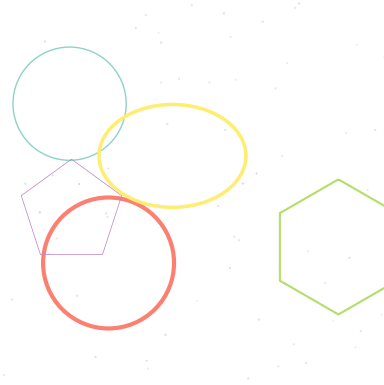[{"shape": "circle", "thickness": 1, "radius": 0.74, "center": [0.181, 0.731]}, {"shape": "circle", "thickness": 3, "radius": 0.85, "center": [0.282, 0.317]}, {"shape": "hexagon", "thickness": 1.5, "radius": 0.88, "center": [0.879, 0.359]}, {"shape": "pentagon", "thickness": 0.5, "radius": 0.69, "center": [0.186, 0.449]}, {"shape": "oval", "thickness": 2.5, "radius": 0.95, "center": [0.448, 0.595]}]